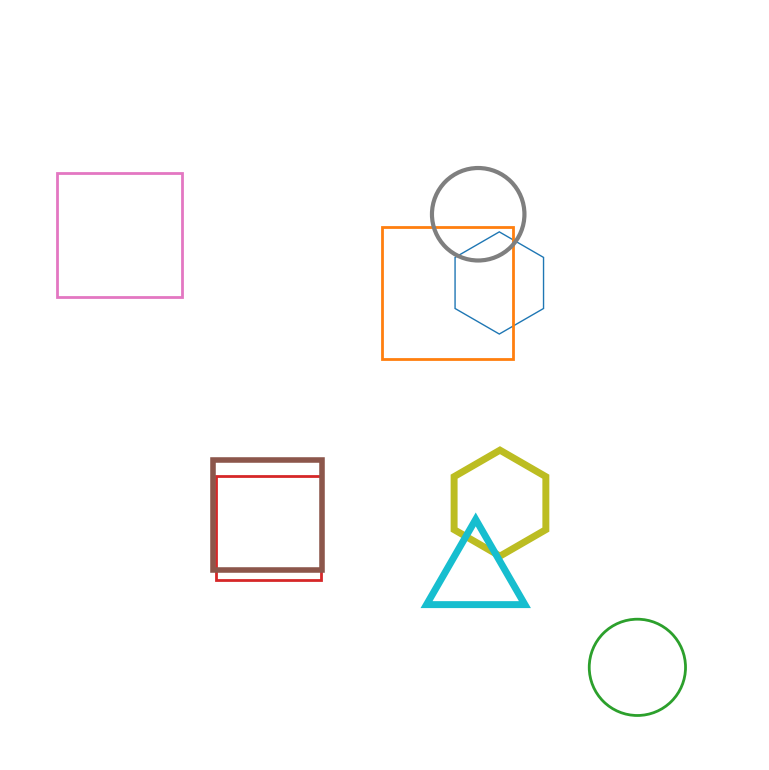[{"shape": "hexagon", "thickness": 0.5, "radius": 0.33, "center": [0.648, 0.633]}, {"shape": "square", "thickness": 1, "radius": 0.43, "center": [0.581, 0.619]}, {"shape": "circle", "thickness": 1, "radius": 0.31, "center": [0.828, 0.133]}, {"shape": "square", "thickness": 1, "radius": 0.34, "center": [0.348, 0.314]}, {"shape": "square", "thickness": 2, "radius": 0.35, "center": [0.348, 0.331]}, {"shape": "square", "thickness": 1, "radius": 0.41, "center": [0.155, 0.695]}, {"shape": "circle", "thickness": 1.5, "radius": 0.3, "center": [0.621, 0.722]}, {"shape": "hexagon", "thickness": 2.5, "radius": 0.34, "center": [0.649, 0.347]}, {"shape": "triangle", "thickness": 2.5, "radius": 0.37, "center": [0.618, 0.252]}]